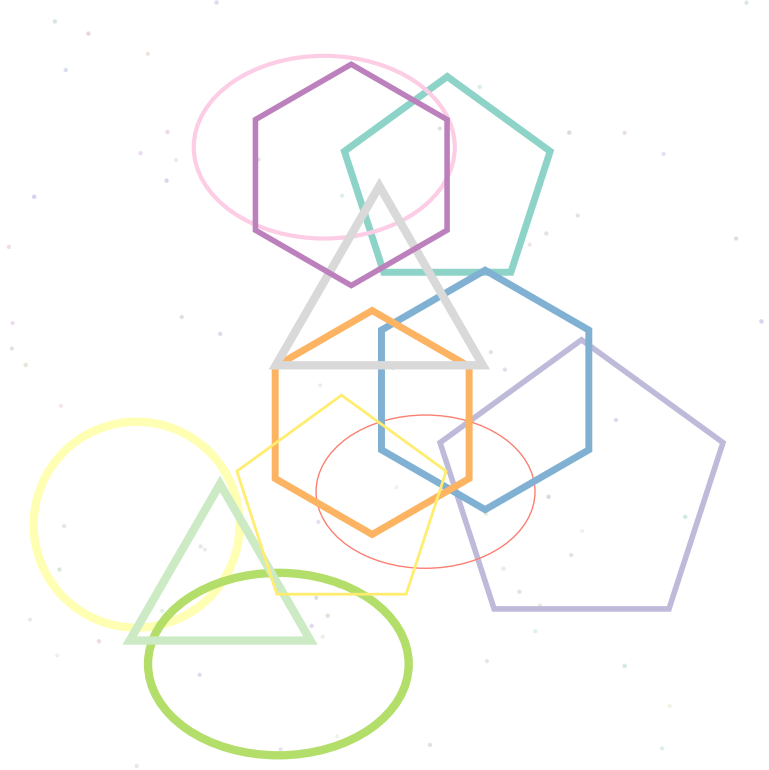[{"shape": "pentagon", "thickness": 2.5, "radius": 0.7, "center": [0.581, 0.76]}, {"shape": "circle", "thickness": 3, "radius": 0.67, "center": [0.177, 0.319]}, {"shape": "pentagon", "thickness": 2, "radius": 0.97, "center": [0.755, 0.365]}, {"shape": "oval", "thickness": 0.5, "radius": 0.71, "center": [0.553, 0.361]}, {"shape": "hexagon", "thickness": 2.5, "radius": 0.78, "center": [0.63, 0.494]}, {"shape": "hexagon", "thickness": 2.5, "radius": 0.73, "center": [0.483, 0.451]}, {"shape": "oval", "thickness": 3, "radius": 0.85, "center": [0.361, 0.138]}, {"shape": "oval", "thickness": 1.5, "radius": 0.85, "center": [0.421, 0.809]}, {"shape": "triangle", "thickness": 3, "radius": 0.78, "center": [0.493, 0.603]}, {"shape": "hexagon", "thickness": 2, "radius": 0.72, "center": [0.456, 0.773]}, {"shape": "triangle", "thickness": 3, "radius": 0.68, "center": [0.286, 0.236]}, {"shape": "pentagon", "thickness": 1, "radius": 0.71, "center": [0.444, 0.344]}]